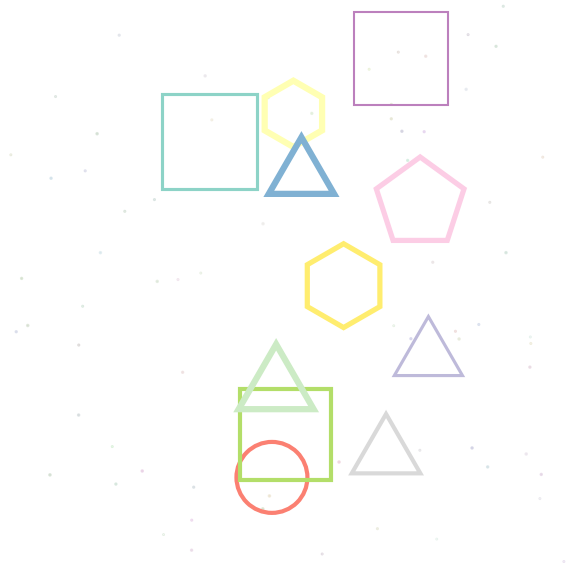[{"shape": "square", "thickness": 1.5, "radius": 0.41, "center": [0.363, 0.754]}, {"shape": "hexagon", "thickness": 3, "radius": 0.29, "center": [0.508, 0.802]}, {"shape": "triangle", "thickness": 1.5, "radius": 0.34, "center": [0.742, 0.383]}, {"shape": "circle", "thickness": 2, "radius": 0.31, "center": [0.471, 0.172]}, {"shape": "triangle", "thickness": 3, "radius": 0.33, "center": [0.522, 0.696]}, {"shape": "square", "thickness": 2, "radius": 0.39, "center": [0.495, 0.247]}, {"shape": "pentagon", "thickness": 2.5, "radius": 0.4, "center": [0.728, 0.647]}, {"shape": "triangle", "thickness": 2, "radius": 0.34, "center": [0.668, 0.214]}, {"shape": "square", "thickness": 1, "radius": 0.4, "center": [0.694, 0.898]}, {"shape": "triangle", "thickness": 3, "radius": 0.37, "center": [0.478, 0.328]}, {"shape": "hexagon", "thickness": 2.5, "radius": 0.36, "center": [0.595, 0.504]}]